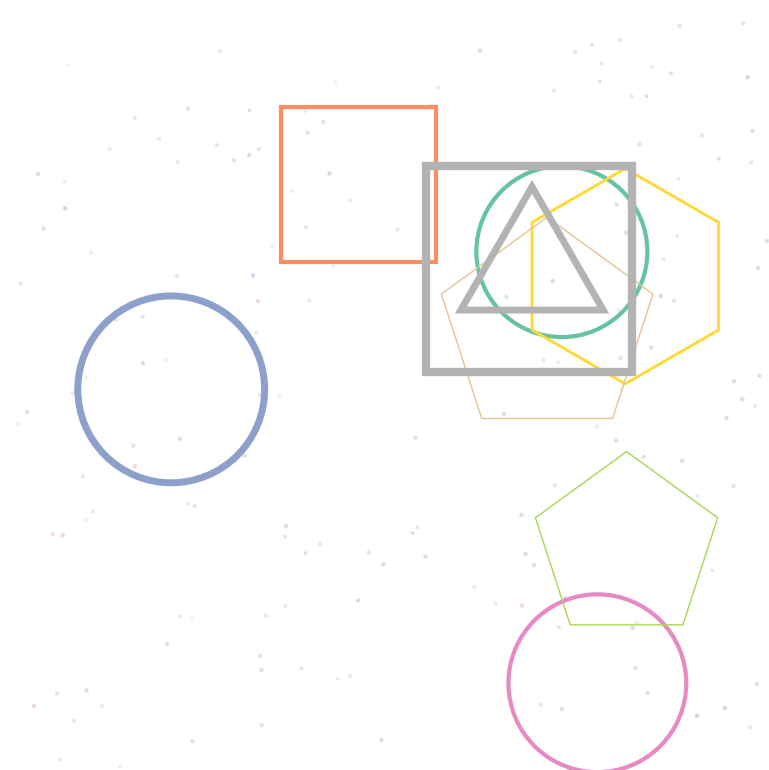[{"shape": "circle", "thickness": 1.5, "radius": 0.56, "center": [0.73, 0.673]}, {"shape": "square", "thickness": 1.5, "radius": 0.51, "center": [0.466, 0.76]}, {"shape": "circle", "thickness": 2.5, "radius": 0.61, "center": [0.222, 0.494]}, {"shape": "circle", "thickness": 1.5, "radius": 0.58, "center": [0.776, 0.113]}, {"shape": "pentagon", "thickness": 0.5, "radius": 0.62, "center": [0.814, 0.289]}, {"shape": "hexagon", "thickness": 1, "radius": 0.7, "center": [0.812, 0.641]}, {"shape": "pentagon", "thickness": 0.5, "radius": 0.72, "center": [0.711, 0.573]}, {"shape": "triangle", "thickness": 2.5, "radius": 0.53, "center": [0.691, 0.651]}, {"shape": "square", "thickness": 3, "radius": 0.67, "center": [0.687, 0.65]}]